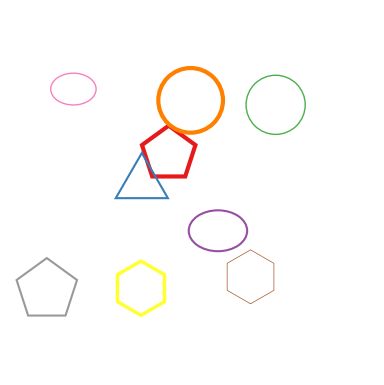[{"shape": "pentagon", "thickness": 3, "radius": 0.36, "center": [0.438, 0.601]}, {"shape": "triangle", "thickness": 1.5, "radius": 0.39, "center": [0.368, 0.524]}, {"shape": "circle", "thickness": 1, "radius": 0.38, "center": [0.716, 0.728]}, {"shape": "oval", "thickness": 1.5, "radius": 0.38, "center": [0.566, 0.401]}, {"shape": "circle", "thickness": 3, "radius": 0.42, "center": [0.495, 0.739]}, {"shape": "hexagon", "thickness": 2.5, "radius": 0.35, "center": [0.366, 0.251]}, {"shape": "hexagon", "thickness": 0.5, "radius": 0.35, "center": [0.651, 0.281]}, {"shape": "oval", "thickness": 1, "radius": 0.29, "center": [0.191, 0.769]}, {"shape": "pentagon", "thickness": 1.5, "radius": 0.41, "center": [0.122, 0.247]}]